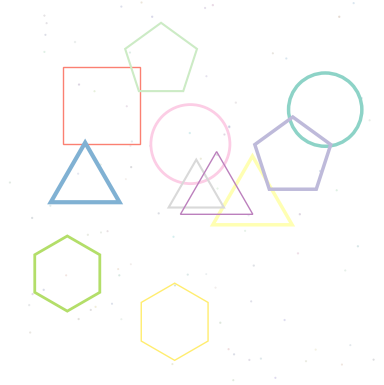[{"shape": "circle", "thickness": 2.5, "radius": 0.48, "center": [0.845, 0.715]}, {"shape": "triangle", "thickness": 2.5, "radius": 0.6, "center": [0.656, 0.476]}, {"shape": "pentagon", "thickness": 2.5, "radius": 0.52, "center": [0.76, 0.592]}, {"shape": "square", "thickness": 1, "radius": 0.5, "center": [0.264, 0.726]}, {"shape": "triangle", "thickness": 3, "radius": 0.52, "center": [0.221, 0.526]}, {"shape": "hexagon", "thickness": 2, "radius": 0.49, "center": [0.175, 0.289]}, {"shape": "circle", "thickness": 2, "radius": 0.51, "center": [0.495, 0.626]}, {"shape": "triangle", "thickness": 1.5, "radius": 0.41, "center": [0.51, 0.502]}, {"shape": "triangle", "thickness": 1, "radius": 0.54, "center": [0.563, 0.498]}, {"shape": "pentagon", "thickness": 1.5, "radius": 0.49, "center": [0.418, 0.843]}, {"shape": "hexagon", "thickness": 1, "radius": 0.5, "center": [0.454, 0.164]}]